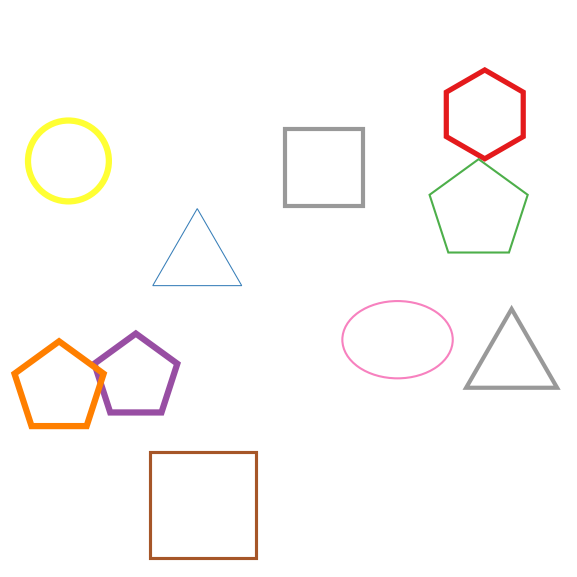[{"shape": "hexagon", "thickness": 2.5, "radius": 0.38, "center": [0.839, 0.801]}, {"shape": "triangle", "thickness": 0.5, "radius": 0.44, "center": [0.342, 0.549]}, {"shape": "pentagon", "thickness": 1, "radius": 0.45, "center": [0.829, 0.634]}, {"shape": "pentagon", "thickness": 3, "radius": 0.38, "center": [0.235, 0.346]}, {"shape": "pentagon", "thickness": 3, "radius": 0.41, "center": [0.102, 0.327]}, {"shape": "circle", "thickness": 3, "radius": 0.35, "center": [0.119, 0.72]}, {"shape": "square", "thickness": 1.5, "radius": 0.46, "center": [0.352, 0.125]}, {"shape": "oval", "thickness": 1, "radius": 0.48, "center": [0.688, 0.411]}, {"shape": "triangle", "thickness": 2, "radius": 0.45, "center": [0.886, 0.373]}, {"shape": "square", "thickness": 2, "radius": 0.33, "center": [0.561, 0.709]}]